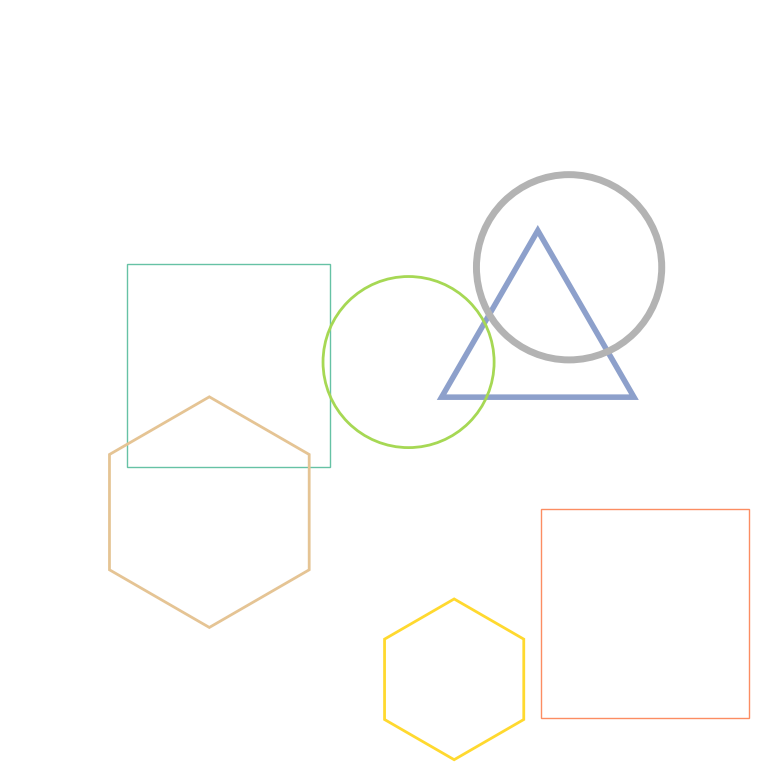[{"shape": "square", "thickness": 0.5, "radius": 0.66, "center": [0.297, 0.525]}, {"shape": "square", "thickness": 0.5, "radius": 0.68, "center": [0.838, 0.203]}, {"shape": "triangle", "thickness": 2, "radius": 0.72, "center": [0.698, 0.556]}, {"shape": "circle", "thickness": 1, "radius": 0.56, "center": [0.531, 0.53]}, {"shape": "hexagon", "thickness": 1, "radius": 0.52, "center": [0.59, 0.118]}, {"shape": "hexagon", "thickness": 1, "radius": 0.75, "center": [0.272, 0.335]}, {"shape": "circle", "thickness": 2.5, "radius": 0.6, "center": [0.739, 0.653]}]